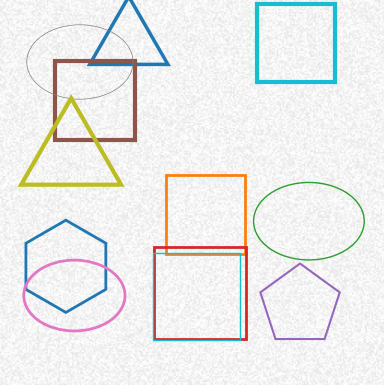[{"shape": "hexagon", "thickness": 2, "radius": 0.6, "center": [0.171, 0.308]}, {"shape": "triangle", "thickness": 2.5, "radius": 0.59, "center": [0.334, 0.891]}, {"shape": "square", "thickness": 2, "radius": 0.51, "center": [0.535, 0.442]}, {"shape": "oval", "thickness": 1, "radius": 0.72, "center": [0.802, 0.425]}, {"shape": "square", "thickness": 2, "radius": 0.6, "center": [0.52, 0.239]}, {"shape": "pentagon", "thickness": 1.5, "radius": 0.54, "center": [0.779, 0.207]}, {"shape": "square", "thickness": 3, "radius": 0.51, "center": [0.246, 0.739]}, {"shape": "oval", "thickness": 2, "radius": 0.66, "center": [0.193, 0.232]}, {"shape": "oval", "thickness": 0.5, "radius": 0.69, "center": [0.208, 0.839]}, {"shape": "triangle", "thickness": 3, "radius": 0.75, "center": [0.185, 0.595]}, {"shape": "square", "thickness": 3, "radius": 0.51, "center": [0.769, 0.889]}, {"shape": "square", "thickness": 1, "radius": 0.56, "center": [0.509, 0.229]}]